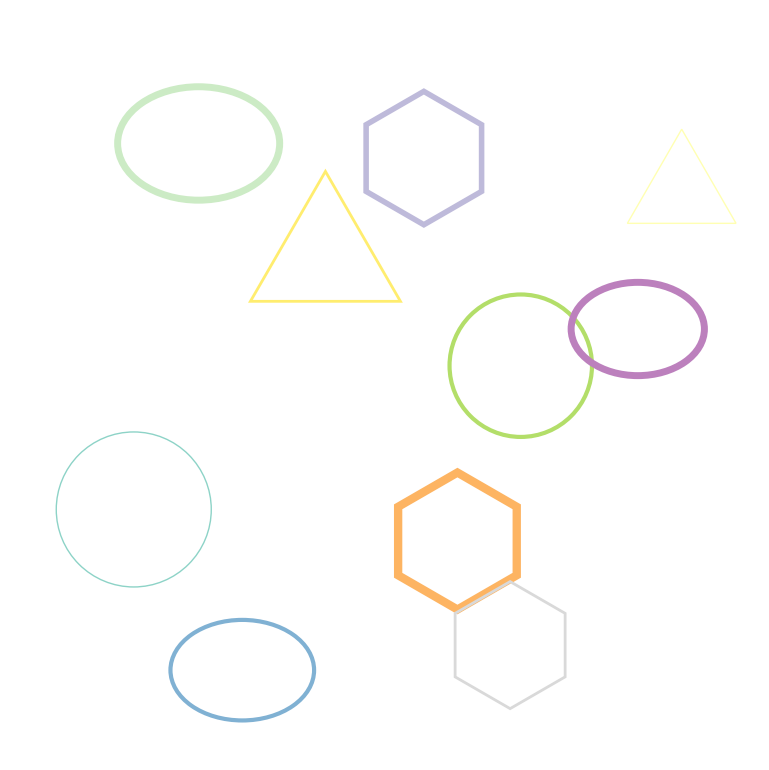[{"shape": "circle", "thickness": 0.5, "radius": 0.5, "center": [0.174, 0.338]}, {"shape": "triangle", "thickness": 0.5, "radius": 0.41, "center": [0.885, 0.751]}, {"shape": "hexagon", "thickness": 2, "radius": 0.43, "center": [0.55, 0.795]}, {"shape": "oval", "thickness": 1.5, "radius": 0.47, "center": [0.315, 0.13]}, {"shape": "hexagon", "thickness": 3, "radius": 0.44, "center": [0.594, 0.297]}, {"shape": "circle", "thickness": 1.5, "radius": 0.46, "center": [0.676, 0.525]}, {"shape": "hexagon", "thickness": 1, "radius": 0.41, "center": [0.662, 0.162]}, {"shape": "oval", "thickness": 2.5, "radius": 0.43, "center": [0.828, 0.573]}, {"shape": "oval", "thickness": 2.5, "radius": 0.53, "center": [0.258, 0.814]}, {"shape": "triangle", "thickness": 1, "radius": 0.56, "center": [0.423, 0.665]}]